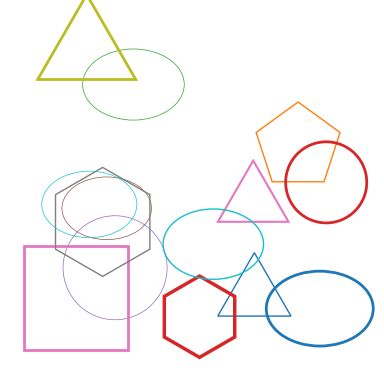[{"shape": "oval", "thickness": 2, "radius": 0.69, "center": [0.831, 0.198]}, {"shape": "triangle", "thickness": 1, "radius": 0.55, "center": [0.661, 0.234]}, {"shape": "pentagon", "thickness": 1, "radius": 0.57, "center": [0.774, 0.621]}, {"shape": "oval", "thickness": 0.5, "radius": 0.66, "center": [0.347, 0.78]}, {"shape": "hexagon", "thickness": 2.5, "radius": 0.53, "center": [0.518, 0.177]}, {"shape": "circle", "thickness": 2, "radius": 0.53, "center": [0.847, 0.526]}, {"shape": "circle", "thickness": 0.5, "radius": 0.68, "center": [0.299, 0.305]}, {"shape": "oval", "thickness": 0.5, "radius": 0.58, "center": [0.277, 0.459]}, {"shape": "square", "thickness": 2, "radius": 0.67, "center": [0.198, 0.227]}, {"shape": "triangle", "thickness": 1.5, "radius": 0.53, "center": [0.658, 0.477]}, {"shape": "hexagon", "thickness": 1, "radius": 0.71, "center": [0.267, 0.424]}, {"shape": "triangle", "thickness": 2, "radius": 0.73, "center": [0.225, 0.867]}, {"shape": "oval", "thickness": 0.5, "radius": 0.62, "center": [0.232, 0.469]}, {"shape": "oval", "thickness": 1, "radius": 0.65, "center": [0.554, 0.366]}]